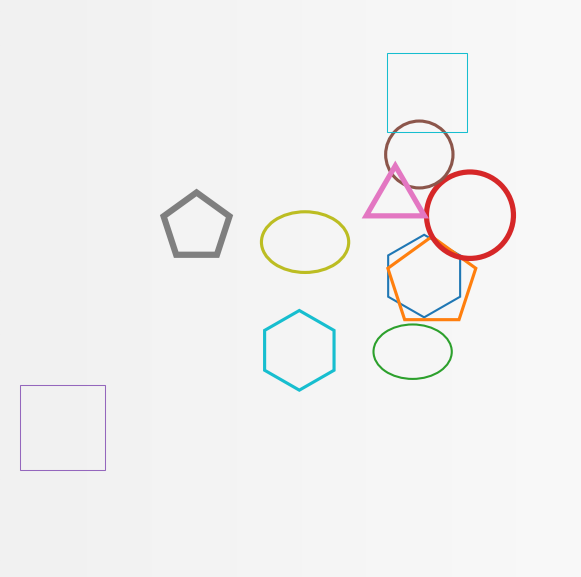[{"shape": "hexagon", "thickness": 1, "radius": 0.36, "center": [0.73, 0.521]}, {"shape": "pentagon", "thickness": 1.5, "radius": 0.4, "center": [0.743, 0.51]}, {"shape": "oval", "thickness": 1, "radius": 0.34, "center": [0.71, 0.39]}, {"shape": "circle", "thickness": 2.5, "radius": 0.37, "center": [0.809, 0.627]}, {"shape": "square", "thickness": 0.5, "radius": 0.37, "center": [0.107, 0.259]}, {"shape": "circle", "thickness": 1.5, "radius": 0.29, "center": [0.721, 0.732]}, {"shape": "triangle", "thickness": 2.5, "radius": 0.29, "center": [0.68, 0.654]}, {"shape": "pentagon", "thickness": 3, "radius": 0.3, "center": [0.338, 0.606]}, {"shape": "oval", "thickness": 1.5, "radius": 0.38, "center": [0.525, 0.58]}, {"shape": "square", "thickness": 0.5, "radius": 0.34, "center": [0.735, 0.839]}, {"shape": "hexagon", "thickness": 1.5, "radius": 0.34, "center": [0.515, 0.393]}]